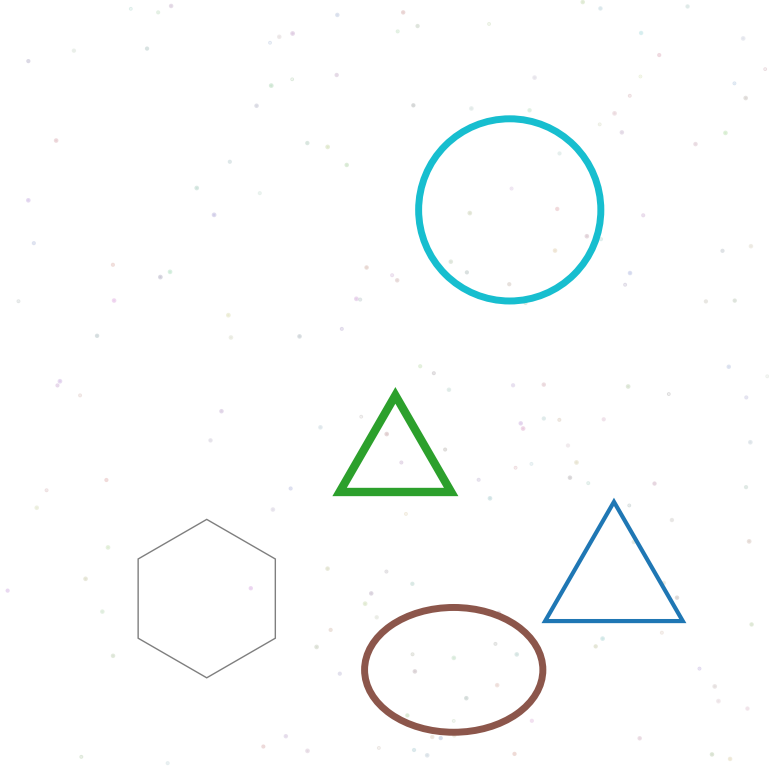[{"shape": "triangle", "thickness": 1.5, "radius": 0.52, "center": [0.797, 0.245]}, {"shape": "triangle", "thickness": 3, "radius": 0.42, "center": [0.513, 0.403]}, {"shape": "oval", "thickness": 2.5, "radius": 0.58, "center": [0.589, 0.13]}, {"shape": "hexagon", "thickness": 0.5, "radius": 0.51, "center": [0.268, 0.223]}, {"shape": "circle", "thickness": 2.5, "radius": 0.59, "center": [0.662, 0.727]}]